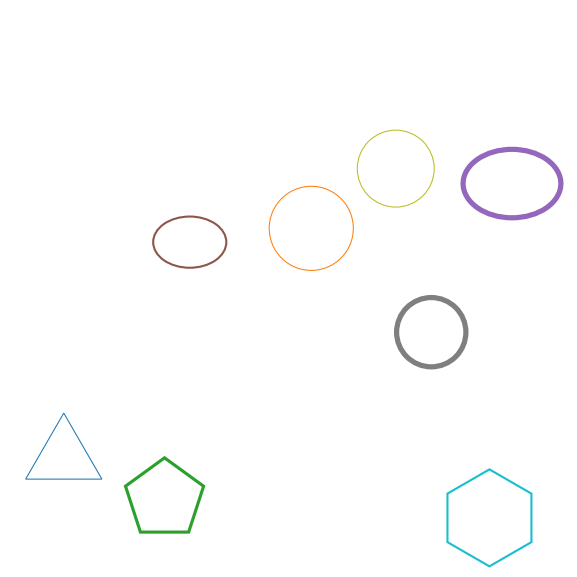[{"shape": "triangle", "thickness": 0.5, "radius": 0.38, "center": [0.11, 0.208]}, {"shape": "circle", "thickness": 0.5, "radius": 0.36, "center": [0.539, 0.604]}, {"shape": "pentagon", "thickness": 1.5, "radius": 0.36, "center": [0.285, 0.135]}, {"shape": "oval", "thickness": 2.5, "radius": 0.42, "center": [0.887, 0.681]}, {"shape": "oval", "thickness": 1, "radius": 0.32, "center": [0.329, 0.58]}, {"shape": "circle", "thickness": 2.5, "radius": 0.3, "center": [0.747, 0.424]}, {"shape": "circle", "thickness": 0.5, "radius": 0.33, "center": [0.685, 0.707]}, {"shape": "hexagon", "thickness": 1, "radius": 0.42, "center": [0.848, 0.102]}]